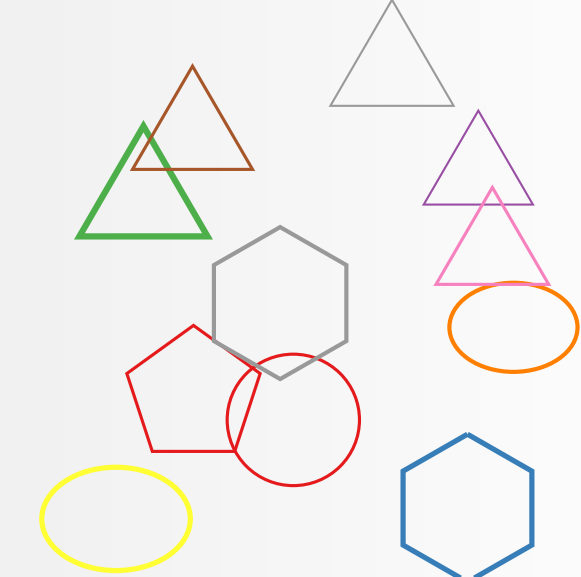[{"shape": "circle", "thickness": 1.5, "radius": 0.57, "center": [0.505, 0.272]}, {"shape": "pentagon", "thickness": 1.5, "radius": 0.6, "center": [0.333, 0.315]}, {"shape": "hexagon", "thickness": 2.5, "radius": 0.64, "center": [0.804, 0.119]}, {"shape": "triangle", "thickness": 3, "radius": 0.64, "center": [0.247, 0.653]}, {"shape": "triangle", "thickness": 1, "radius": 0.54, "center": [0.823, 0.699]}, {"shape": "oval", "thickness": 2, "radius": 0.55, "center": [0.883, 0.432]}, {"shape": "oval", "thickness": 2.5, "radius": 0.64, "center": [0.2, 0.101]}, {"shape": "triangle", "thickness": 1.5, "radius": 0.6, "center": [0.331, 0.765]}, {"shape": "triangle", "thickness": 1.5, "radius": 0.56, "center": [0.847, 0.563]}, {"shape": "triangle", "thickness": 1, "radius": 0.61, "center": [0.674, 0.877]}, {"shape": "hexagon", "thickness": 2, "radius": 0.66, "center": [0.482, 0.474]}]